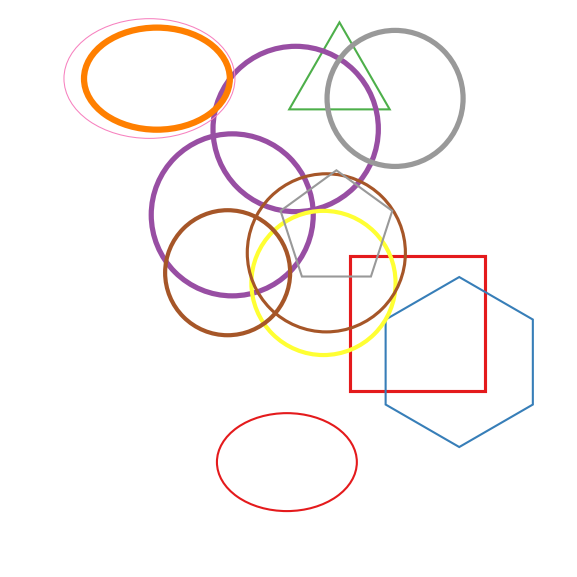[{"shape": "square", "thickness": 1.5, "radius": 0.58, "center": [0.722, 0.439]}, {"shape": "oval", "thickness": 1, "radius": 0.61, "center": [0.497, 0.199]}, {"shape": "hexagon", "thickness": 1, "radius": 0.74, "center": [0.795, 0.372]}, {"shape": "triangle", "thickness": 1, "radius": 0.5, "center": [0.588, 0.86]}, {"shape": "circle", "thickness": 2.5, "radius": 0.7, "center": [0.402, 0.627]}, {"shape": "circle", "thickness": 2.5, "radius": 0.72, "center": [0.512, 0.776]}, {"shape": "oval", "thickness": 3, "radius": 0.63, "center": [0.272, 0.863]}, {"shape": "circle", "thickness": 2, "radius": 0.62, "center": [0.56, 0.509]}, {"shape": "circle", "thickness": 1.5, "radius": 0.68, "center": [0.565, 0.561]}, {"shape": "circle", "thickness": 2, "radius": 0.54, "center": [0.394, 0.527]}, {"shape": "oval", "thickness": 0.5, "radius": 0.74, "center": [0.259, 0.863]}, {"shape": "circle", "thickness": 2.5, "radius": 0.59, "center": [0.684, 0.829]}, {"shape": "pentagon", "thickness": 1, "radius": 0.51, "center": [0.583, 0.603]}]